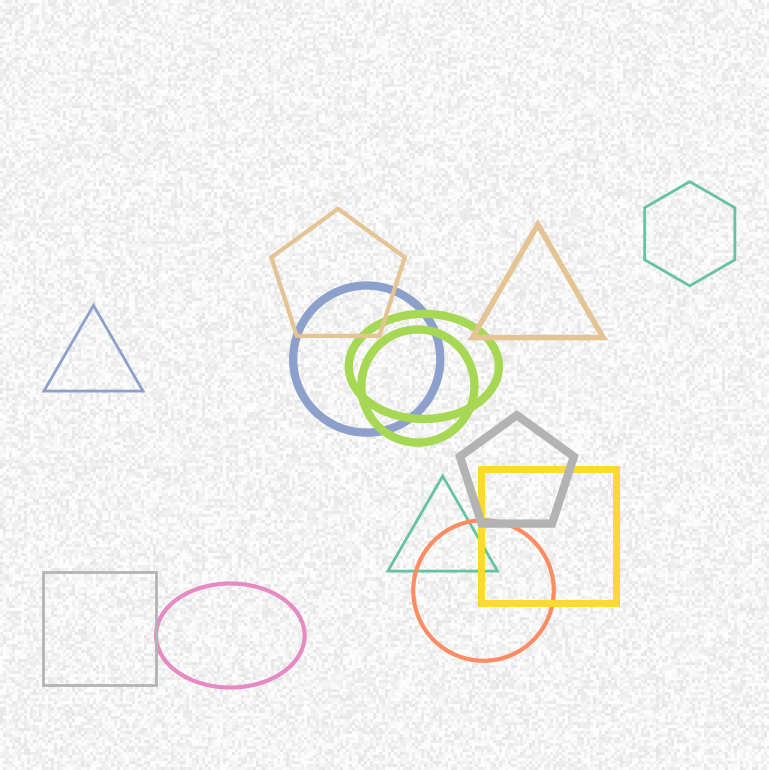[{"shape": "triangle", "thickness": 1, "radius": 0.41, "center": [0.575, 0.299]}, {"shape": "hexagon", "thickness": 1, "radius": 0.34, "center": [0.896, 0.696]}, {"shape": "circle", "thickness": 1.5, "radius": 0.46, "center": [0.628, 0.233]}, {"shape": "triangle", "thickness": 1, "radius": 0.37, "center": [0.121, 0.529]}, {"shape": "circle", "thickness": 3, "radius": 0.48, "center": [0.476, 0.534]}, {"shape": "oval", "thickness": 1.5, "radius": 0.48, "center": [0.299, 0.175]}, {"shape": "circle", "thickness": 3, "radius": 0.37, "center": [0.543, 0.499]}, {"shape": "oval", "thickness": 3, "radius": 0.49, "center": [0.55, 0.524]}, {"shape": "square", "thickness": 2.5, "radius": 0.44, "center": [0.712, 0.304]}, {"shape": "triangle", "thickness": 2, "radius": 0.49, "center": [0.698, 0.611]}, {"shape": "pentagon", "thickness": 1.5, "radius": 0.46, "center": [0.439, 0.638]}, {"shape": "pentagon", "thickness": 3, "radius": 0.39, "center": [0.671, 0.383]}, {"shape": "square", "thickness": 1, "radius": 0.37, "center": [0.129, 0.183]}]